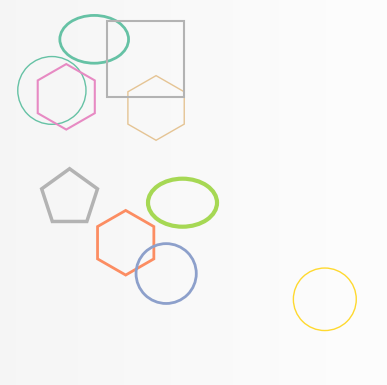[{"shape": "oval", "thickness": 2, "radius": 0.44, "center": [0.243, 0.898]}, {"shape": "circle", "thickness": 1, "radius": 0.44, "center": [0.134, 0.765]}, {"shape": "hexagon", "thickness": 2, "radius": 0.42, "center": [0.324, 0.37]}, {"shape": "circle", "thickness": 2, "radius": 0.39, "center": [0.429, 0.289]}, {"shape": "hexagon", "thickness": 1.5, "radius": 0.43, "center": [0.171, 0.749]}, {"shape": "oval", "thickness": 3, "radius": 0.45, "center": [0.471, 0.474]}, {"shape": "circle", "thickness": 1, "radius": 0.41, "center": [0.838, 0.223]}, {"shape": "hexagon", "thickness": 1, "radius": 0.42, "center": [0.403, 0.72]}, {"shape": "square", "thickness": 1.5, "radius": 0.5, "center": [0.376, 0.847]}, {"shape": "pentagon", "thickness": 2.5, "radius": 0.38, "center": [0.18, 0.486]}]